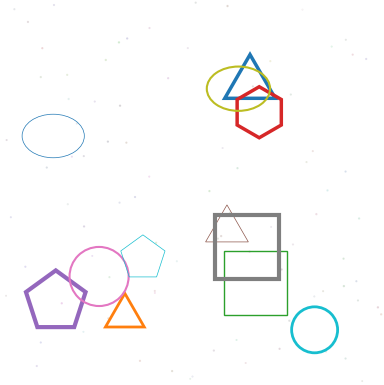[{"shape": "oval", "thickness": 0.5, "radius": 0.4, "center": [0.138, 0.647]}, {"shape": "triangle", "thickness": 2.5, "radius": 0.38, "center": [0.649, 0.783]}, {"shape": "triangle", "thickness": 2, "radius": 0.29, "center": [0.324, 0.18]}, {"shape": "square", "thickness": 1, "radius": 0.41, "center": [0.664, 0.266]}, {"shape": "hexagon", "thickness": 2.5, "radius": 0.33, "center": [0.673, 0.708]}, {"shape": "pentagon", "thickness": 3, "radius": 0.41, "center": [0.145, 0.216]}, {"shape": "triangle", "thickness": 0.5, "radius": 0.32, "center": [0.59, 0.404]}, {"shape": "circle", "thickness": 1.5, "radius": 0.38, "center": [0.257, 0.282]}, {"shape": "square", "thickness": 3, "radius": 0.42, "center": [0.641, 0.358]}, {"shape": "oval", "thickness": 1.5, "radius": 0.41, "center": [0.619, 0.77]}, {"shape": "pentagon", "thickness": 0.5, "radius": 0.3, "center": [0.371, 0.33]}, {"shape": "circle", "thickness": 2, "radius": 0.3, "center": [0.817, 0.143]}]